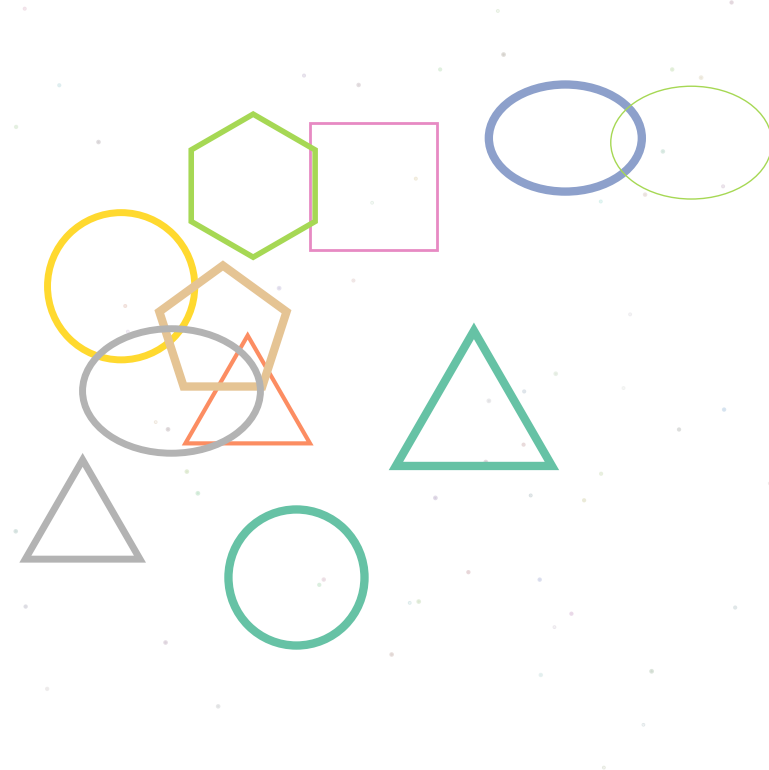[{"shape": "circle", "thickness": 3, "radius": 0.44, "center": [0.385, 0.25]}, {"shape": "triangle", "thickness": 3, "radius": 0.58, "center": [0.615, 0.453]}, {"shape": "triangle", "thickness": 1.5, "radius": 0.47, "center": [0.322, 0.471]}, {"shape": "oval", "thickness": 3, "radius": 0.5, "center": [0.734, 0.821]}, {"shape": "square", "thickness": 1, "radius": 0.41, "center": [0.485, 0.758]}, {"shape": "hexagon", "thickness": 2, "radius": 0.46, "center": [0.329, 0.759]}, {"shape": "oval", "thickness": 0.5, "radius": 0.52, "center": [0.898, 0.815]}, {"shape": "circle", "thickness": 2.5, "radius": 0.48, "center": [0.157, 0.628]}, {"shape": "pentagon", "thickness": 3, "radius": 0.43, "center": [0.29, 0.568]}, {"shape": "triangle", "thickness": 2.5, "radius": 0.43, "center": [0.107, 0.317]}, {"shape": "oval", "thickness": 2.5, "radius": 0.58, "center": [0.223, 0.492]}]